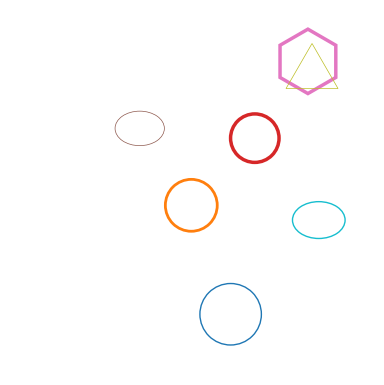[{"shape": "circle", "thickness": 1, "radius": 0.4, "center": [0.599, 0.184]}, {"shape": "circle", "thickness": 2, "radius": 0.34, "center": [0.497, 0.467]}, {"shape": "circle", "thickness": 2.5, "radius": 0.31, "center": [0.662, 0.641]}, {"shape": "oval", "thickness": 0.5, "radius": 0.32, "center": [0.363, 0.666]}, {"shape": "hexagon", "thickness": 2.5, "radius": 0.42, "center": [0.8, 0.841]}, {"shape": "triangle", "thickness": 0.5, "radius": 0.39, "center": [0.81, 0.809]}, {"shape": "oval", "thickness": 1, "radius": 0.34, "center": [0.828, 0.428]}]